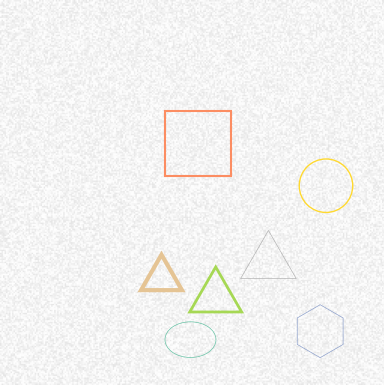[{"shape": "oval", "thickness": 0.5, "radius": 0.33, "center": [0.495, 0.118]}, {"shape": "square", "thickness": 1.5, "radius": 0.43, "center": [0.514, 0.627]}, {"shape": "hexagon", "thickness": 0.5, "radius": 0.34, "center": [0.832, 0.14]}, {"shape": "triangle", "thickness": 2, "radius": 0.39, "center": [0.56, 0.229]}, {"shape": "circle", "thickness": 1, "radius": 0.35, "center": [0.847, 0.518]}, {"shape": "triangle", "thickness": 3, "radius": 0.31, "center": [0.419, 0.277]}, {"shape": "triangle", "thickness": 0.5, "radius": 0.42, "center": [0.697, 0.318]}]